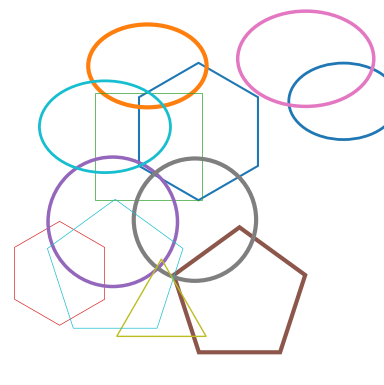[{"shape": "oval", "thickness": 2, "radius": 0.71, "center": [0.892, 0.737]}, {"shape": "hexagon", "thickness": 1.5, "radius": 0.89, "center": [0.516, 0.658]}, {"shape": "oval", "thickness": 3, "radius": 0.77, "center": [0.383, 0.829]}, {"shape": "square", "thickness": 0.5, "radius": 0.69, "center": [0.386, 0.62]}, {"shape": "hexagon", "thickness": 0.5, "radius": 0.67, "center": [0.155, 0.29]}, {"shape": "circle", "thickness": 2.5, "radius": 0.84, "center": [0.293, 0.424]}, {"shape": "pentagon", "thickness": 3, "radius": 0.9, "center": [0.622, 0.23]}, {"shape": "oval", "thickness": 2.5, "radius": 0.88, "center": [0.794, 0.847]}, {"shape": "circle", "thickness": 3, "radius": 0.79, "center": [0.506, 0.429]}, {"shape": "triangle", "thickness": 1, "radius": 0.67, "center": [0.419, 0.193]}, {"shape": "pentagon", "thickness": 0.5, "radius": 0.93, "center": [0.299, 0.297]}, {"shape": "oval", "thickness": 2, "radius": 0.85, "center": [0.273, 0.671]}]